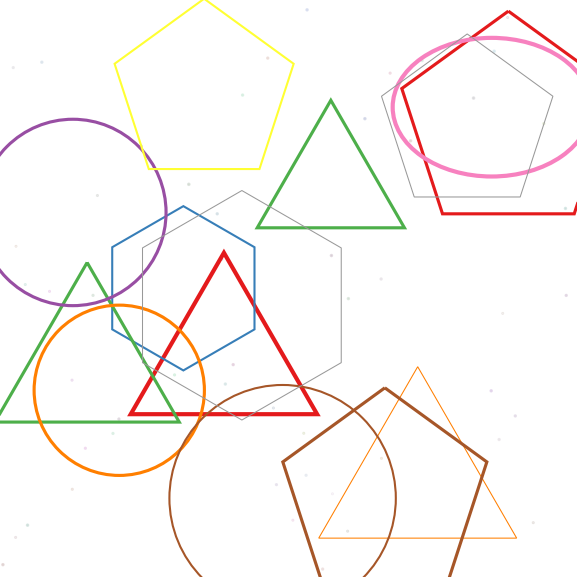[{"shape": "triangle", "thickness": 2, "radius": 0.93, "center": [0.388, 0.375]}, {"shape": "pentagon", "thickness": 1.5, "radius": 0.97, "center": [0.88, 0.786]}, {"shape": "hexagon", "thickness": 1, "radius": 0.71, "center": [0.318, 0.5]}, {"shape": "triangle", "thickness": 1.5, "radius": 0.92, "center": [0.151, 0.36]}, {"shape": "triangle", "thickness": 1.5, "radius": 0.74, "center": [0.573, 0.678]}, {"shape": "circle", "thickness": 1.5, "radius": 0.81, "center": [0.126, 0.631]}, {"shape": "triangle", "thickness": 0.5, "radius": 0.99, "center": [0.723, 0.166]}, {"shape": "circle", "thickness": 1.5, "radius": 0.74, "center": [0.207, 0.323]}, {"shape": "pentagon", "thickness": 1, "radius": 0.82, "center": [0.353, 0.838]}, {"shape": "pentagon", "thickness": 1.5, "radius": 0.93, "center": [0.666, 0.142]}, {"shape": "circle", "thickness": 1, "radius": 0.98, "center": [0.489, 0.136]}, {"shape": "oval", "thickness": 2, "radius": 0.86, "center": [0.851, 0.814]}, {"shape": "pentagon", "thickness": 0.5, "radius": 0.78, "center": [0.809, 0.784]}, {"shape": "hexagon", "thickness": 0.5, "radius": 0.99, "center": [0.419, 0.471]}]